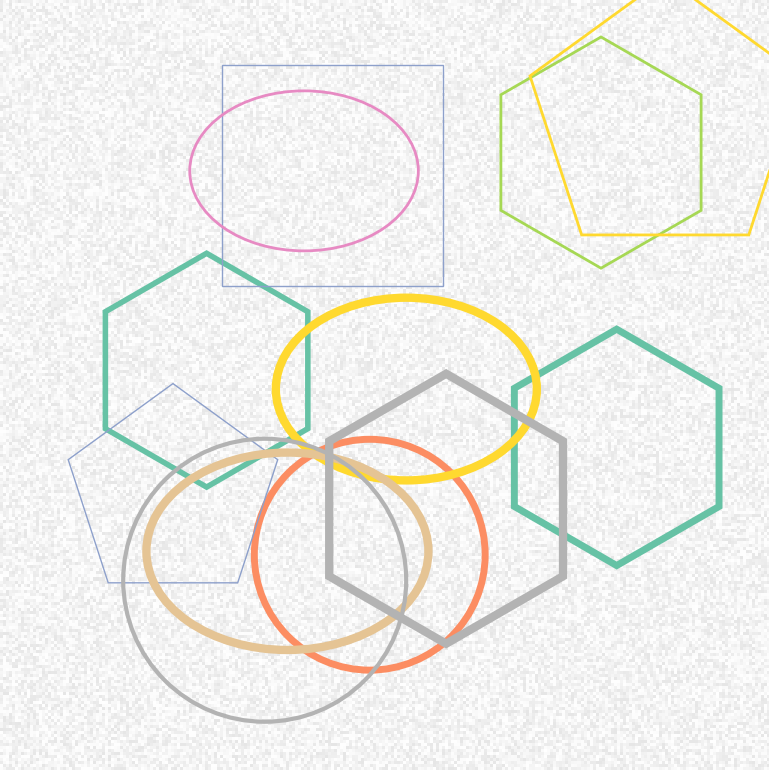[{"shape": "hexagon", "thickness": 2.5, "radius": 0.77, "center": [0.801, 0.419]}, {"shape": "hexagon", "thickness": 2, "radius": 0.76, "center": [0.268, 0.519]}, {"shape": "circle", "thickness": 2.5, "radius": 0.75, "center": [0.48, 0.28]}, {"shape": "square", "thickness": 0.5, "radius": 0.72, "center": [0.432, 0.772]}, {"shape": "pentagon", "thickness": 0.5, "radius": 0.72, "center": [0.225, 0.359]}, {"shape": "oval", "thickness": 1, "radius": 0.74, "center": [0.395, 0.778]}, {"shape": "hexagon", "thickness": 1, "radius": 0.75, "center": [0.781, 0.802]}, {"shape": "oval", "thickness": 3, "radius": 0.85, "center": [0.528, 0.495]}, {"shape": "pentagon", "thickness": 1, "radius": 0.92, "center": [0.864, 0.844]}, {"shape": "oval", "thickness": 3, "radius": 0.92, "center": [0.373, 0.284]}, {"shape": "hexagon", "thickness": 3, "radius": 0.88, "center": [0.579, 0.339]}, {"shape": "circle", "thickness": 1.5, "radius": 0.92, "center": [0.344, 0.246]}]